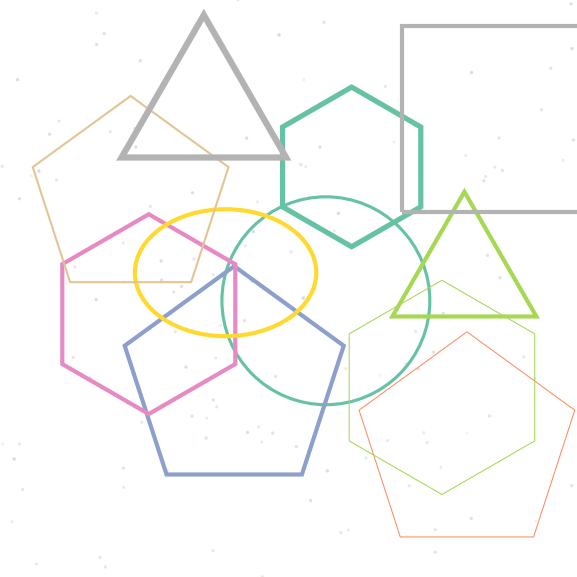[{"shape": "circle", "thickness": 1.5, "radius": 0.9, "center": [0.564, 0.478]}, {"shape": "hexagon", "thickness": 2.5, "radius": 0.69, "center": [0.609, 0.71]}, {"shape": "pentagon", "thickness": 0.5, "radius": 0.98, "center": [0.809, 0.228]}, {"shape": "pentagon", "thickness": 2, "radius": 1.0, "center": [0.406, 0.339]}, {"shape": "hexagon", "thickness": 2, "radius": 0.86, "center": [0.258, 0.455]}, {"shape": "hexagon", "thickness": 0.5, "radius": 0.93, "center": [0.765, 0.328]}, {"shape": "triangle", "thickness": 2, "radius": 0.72, "center": [0.804, 0.523]}, {"shape": "oval", "thickness": 2, "radius": 0.79, "center": [0.391, 0.527]}, {"shape": "pentagon", "thickness": 1, "radius": 0.89, "center": [0.226, 0.655]}, {"shape": "square", "thickness": 2, "radius": 0.81, "center": [0.857, 0.793]}, {"shape": "triangle", "thickness": 3, "radius": 0.82, "center": [0.353, 0.809]}]